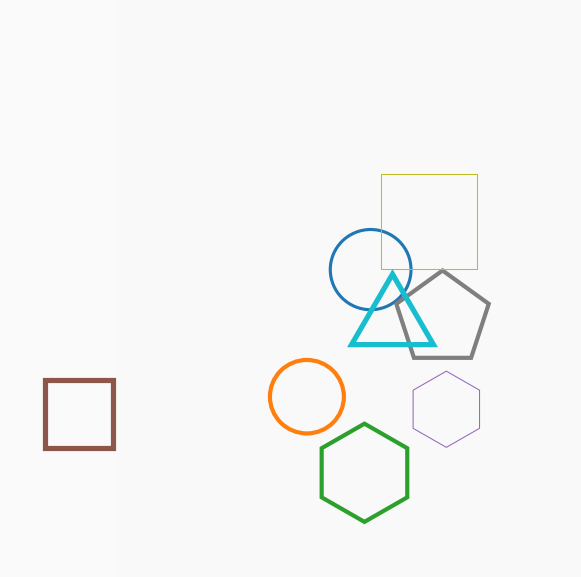[{"shape": "circle", "thickness": 1.5, "radius": 0.35, "center": [0.638, 0.532]}, {"shape": "circle", "thickness": 2, "radius": 0.32, "center": [0.528, 0.312]}, {"shape": "hexagon", "thickness": 2, "radius": 0.43, "center": [0.627, 0.18]}, {"shape": "hexagon", "thickness": 0.5, "radius": 0.33, "center": [0.768, 0.29]}, {"shape": "square", "thickness": 2.5, "radius": 0.29, "center": [0.136, 0.282]}, {"shape": "pentagon", "thickness": 2, "radius": 0.42, "center": [0.761, 0.447]}, {"shape": "square", "thickness": 0.5, "radius": 0.41, "center": [0.738, 0.616]}, {"shape": "triangle", "thickness": 2.5, "radius": 0.41, "center": [0.675, 0.443]}]